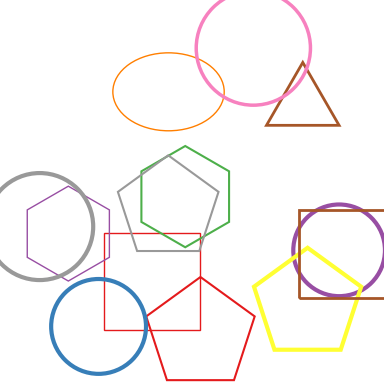[{"shape": "square", "thickness": 1, "radius": 0.63, "center": [0.395, 0.27]}, {"shape": "pentagon", "thickness": 1.5, "radius": 0.74, "center": [0.521, 0.132]}, {"shape": "circle", "thickness": 3, "radius": 0.62, "center": [0.256, 0.152]}, {"shape": "hexagon", "thickness": 1.5, "radius": 0.66, "center": [0.481, 0.489]}, {"shape": "circle", "thickness": 3, "radius": 0.6, "center": [0.881, 0.35]}, {"shape": "hexagon", "thickness": 1, "radius": 0.62, "center": [0.177, 0.393]}, {"shape": "oval", "thickness": 1, "radius": 0.72, "center": [0.438, 0.762]}, {"shape": "pentagon", "thickness": 3, "radius": 0.73, "center": [0.799, 0.21]}, {"shape": "square", "thickness": 2, "radius": 0.57, "center": [0.891, 0.34]}, {"shape": "triangle", "thickness": 2, "radius": 0.54, "center": [0.786, 0.729]}, {"shape": "circle", "thickness": 2.5, "radius": 0.74, "center": [0.658, 0.875]}, {"shape": "circle", "thickness": 3, "radius": 0.69, "center": [0.103, 0.412]}, {"shape": "pentagon", "thickness": 1.5, "radius": 0.69, "center": [0.437, 0.459]}]